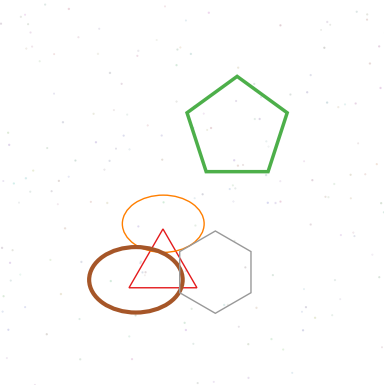[{"shape": "triangle", "thickness": 1, "radius": 0.51, "center": [0.423, 0.303]}, {"shape": "pentagon", "thickness": 2.5, "radius": 0.68, "center": [0.616, 0.665]}, {"shape": "oval", "thickness": 1, "radius": 0.53, "center": [0.424, 0.419]}, {"shape": "oval", "thickness": 3, "radius": 0.61, "center": [0.353, 0.273]}, {"shape": "hexagon", "thickness": 1, "radius": 0.53, "center": [0.559, 0.293]}]